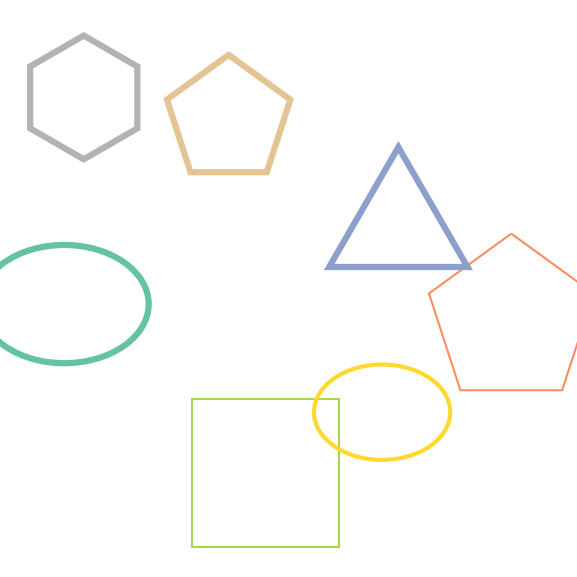[{"shape": "oval", "thickness": 3, "radius": 0.73, "center": [0.111, 0.473]}, {"shape": "pentagon", "thickness": 1, "radius": 0.75, "center": [0.885, 0.445]}, {"shape": "triangle", "thickness": 3, "radius": 0.69, "center": [0.69, 0.606]}, {"shape": "square", "thickness": 1, "radius": 0.64, "center": [0.46, 0.18]}, {"shape": "oval", "thickness": 2, "radius": 0.59, "center": [0.662, 0.285]}, {"shape": "pentagon", "thickness": 3, "radius": 0.56, "center": [0.396, 0.792]}, {"shape": "hexagon", "thickness": 3, "radius": 0.54, "center": [0.145, 0.83]}]